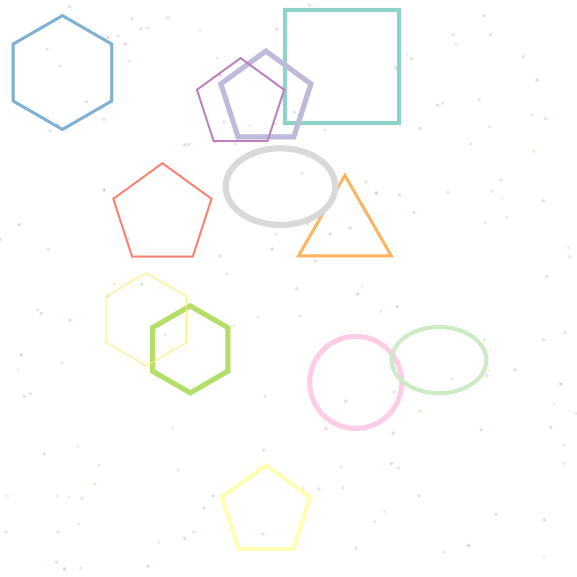[{"shape": "square", "thickness": 2, "radius": 0.49, "center": [0.592, 0.884]}, {"shape": "pentagon", "thickness": 2, "radius": 0.4, "center": [0.461, 0.114]}, {"shape": "pentagon", "thickness": 2.5, "radius": 0.41, "center": [0.46, 0.829]}, {"shape": "pentagon", "thickness": 1, "radius": 0.45, "center": [0.281, 0.627]}, {"shape": "hexagon", "thickness": 1.5, "radius": 0.49, "center": [0.108, 0.874]}, {"shape": "triangle", "thickness": 1.5, "radius": 0.46, "center": [0.597, 0.603]}, {"shape": "hexagon", "thickness": 2.5, "radius": 0.38, "center": [0.329, 0.394]}, {"shape": "circle", "thickness": 2.5, "radius": 0.4, "center": [0.616, 0.337]}, {"shape": "oval", "thickness": 3, "radius": 0.47, "center": [0.486, 0.676]}, {"shape": "pentagon", "thickness": 1, "radius": 0.4, "center": [0.417, 0.819]}, {"shape": "oval", "thickness": 2, "radius": 0.41, "center": [0.76, 0.376]}, {"shape": "hexagon", "thickness": 0.5, "radius": 0.4, "center": [0.253, 0.446]}]